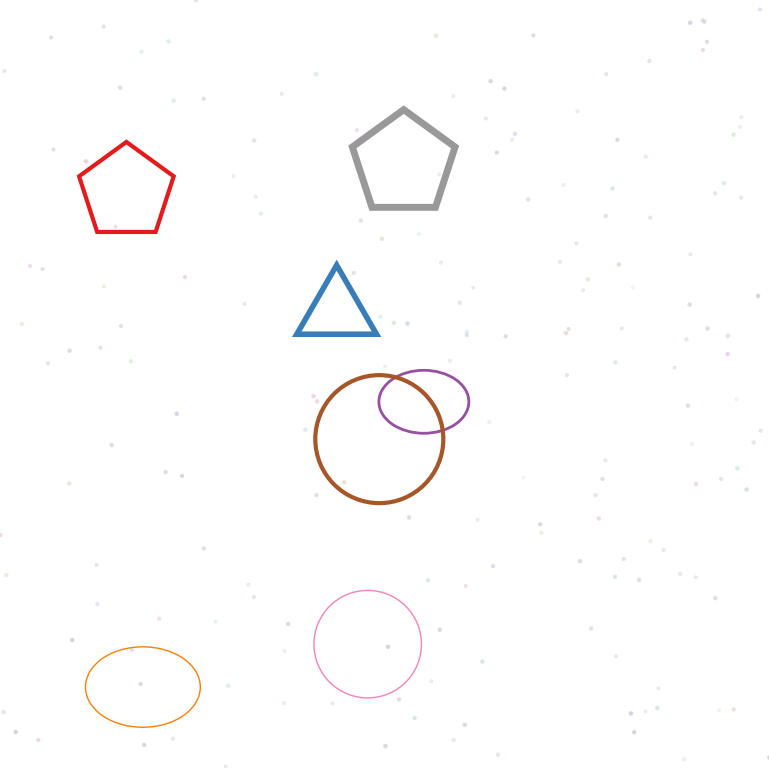[{"shape": "pentagon", "thickness": 1.5, "radius": 0.32, "center": [0.164, 0.751]}, {"shape": "triangle", "thickness": 2, "radius": 0.3, "center": [0.437, 0.596]}, {"shape": "oval", "thickness": 1, "radius": 0.29, "center": [0.55, 0.478]}, {"shape": "oval", "thickness": 0.5, "radius": 0.37, "center": [0.186, 0.108]}, {"shape": "circle", "thickness": 1.5, "radius": 0.42, "center": [0.493, 0.43]}, {"shape": "circle", "thickness": 0.5, "radius": 0.35, "center": [0.478, 0.163]}, {"shape": "pentagon", "thickness": 2.5, "radius": 0.35, "center": [0.524, 0.787]}]